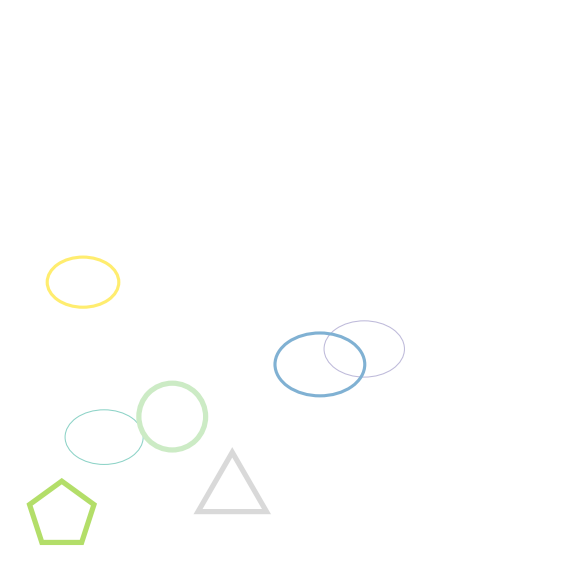[{"shape": "oval", "thickness": 0.5, "radius": 0.34, "center": [0.18, 0.242]}, {"shape": "oval", "thickness": 0.5, "radius": 0.35, "center": [0.631, 0.395]}, {"shape": "oval", "thickness": 1.5, "radius": 0.39, "center": [0.554, 0.368]}, {"shape": "pentagon", "thickness": 2.5, "radius": 0.29, "center": [0.107, 0.107]}, {"shape": "triangle", "thickness": 2.5, "radius": 0.34, "center": [0.402, 0.147]}, {"shape": "circle", "thickness": 2.5, "radius": 0.29, "center": [0.298, 0.278]}, {"shape": "oval", "thickness": 1.5, "radius": 0.31, "center": [0.144, 0.511]}]